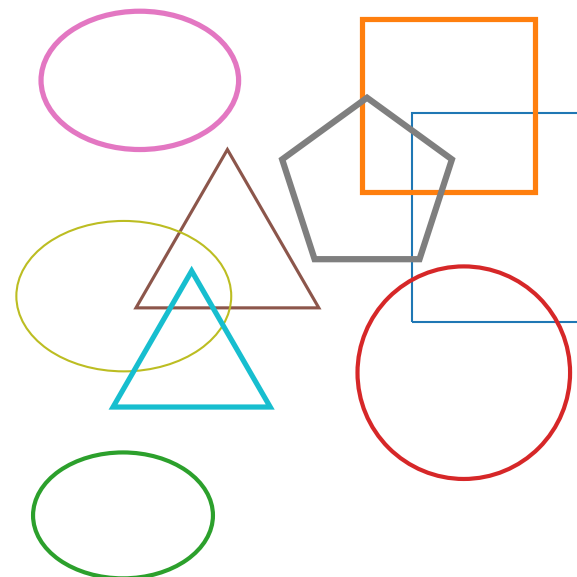[{"shape": "square", "thickness": 1, "radius": 0.9, "center": [0.894, 0.623]}, {"shape": "square", "thickness": 2.5, "radius": 0.75, "center": [0.776, 0.817]}, {"shape": "oval", "thickness": 2, "radius": 0.78, "center": [0.213, 0.107]}, {"shape": "circle", "thickness": 2, "radius": 0.92, "center": [0.803, 0.354]}, {"shape": "triangle", "thickness": 1.5, "radius": 0.91, "center": [0.394, 0.557]}, {"shape": "oval", "thickness": 2.5, "radius": 0.86, "center": [0.242, 0.86]}, {"shape": "pentagon", "thickness": 3, "radius": 0.77, "center": [0.636, 0.675]}, {"shape": "oval", "thickness": 1, "radius": 0.93, "center": [0.214, 0.486]}, {"shape": "triangle", "thickness": 2.5, "radius": 0.79, "center": [0.332, 0.373]}]